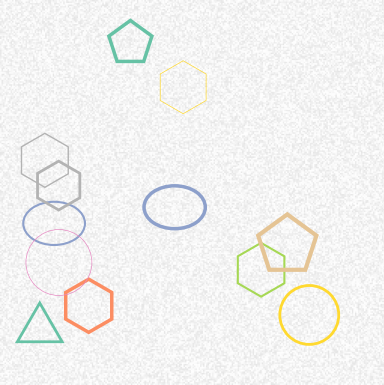[{"shape": "triangle", "thickness": 2, "radius": 0.34, "center": [0.103, 0.146]}, {"shape": "pentagon", "thickness": 2.5, "radius": 0.29, "center": [0.339, 0.888]}, {"shape": "hexagon", "thickness": 2.5, "radius": 0.35, "center": [0.23, 0.206]}, {"shape": "oval", "thickness": 2.5, "radius": 0.4, "center": [0.454, 0.462]}, {"shape": "oval", "thickness": 1.5, "radius": 0.4, "center": [0.141, 0.42]}, {"shape": "circle", "thickness": 0.5, "radius": 0.43, "center": [0.153, 0.318]}, {"shape": "hexagon", "thickness": 1.5, "radius": 0.35, "center": [0.678, 0.299]}, {"shape": "circle", "thickness": 2, "radius": 0.38, "center": [0.803, 0.182]}, {"shape": "hexagon", "thickness": 0.5, "radius": 0.34, "center": [0.476, 0.773]}, {"shape": "pentagon", "thickness": 3, "radius": 0.4, "center": [0.746, 0.364]}, {"shape": "hexagon", "thickness": 1, "radius": 0.35, "center": [0.117, 0.584]}, {"shape": "hexagon", "thickness": 2, "radius": 0.32, "center": [0.152, 0.518]}]